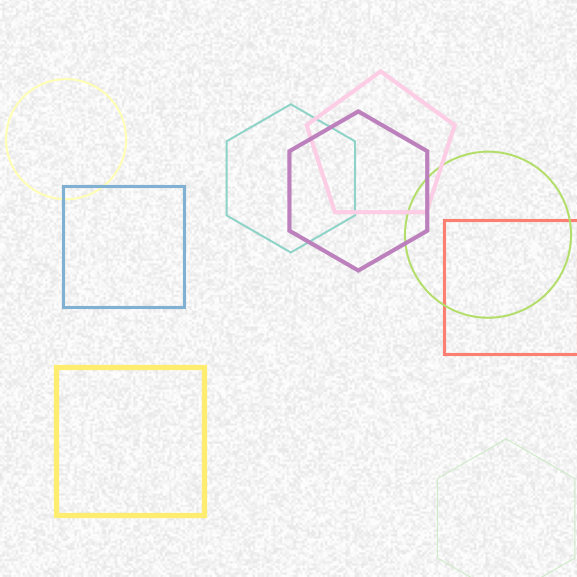[{"shape": "hexagon", "thickness": 1, "radius": 0.64, "center": [0.504, 0.69]}, {"shape": "circle", "thickness": 1, "radius": 0.52, "center": [0.114, 0.758]}, {"shape": "square", "thickness": 1.5, "radius": 0.58, "center": [0.885, 0.502]}, {"shape": "square", "thickness": 1.5, "radius": 0.52, "center": [0.214, 0.573]}, {"shape": "circle", "thickness": 1, "radius": 0.72, "center": [0.845, 0.593]}, {"shape": "pentagon", "thickness": 2, "radius": 0.67, "center": [0.659, 0.741]}, {"shape": "hexagon", "thickness": 2, "radius": 0.69, "center": [0.62, 0.668]}, {"shape": "hexagon", "thickness": 0.5, "radius": 0.69, "center": [0.876, 0.102]}, {"shape": "square", "thickness": 2.5, "radius": 0.64, "center": [0.225, 0.236]}]